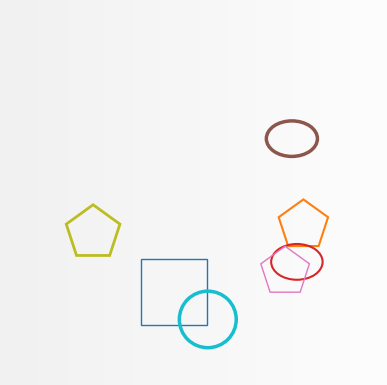[{"shape": "square", "thickness": 1, "radius": 0.43, "center": [0.449, 0.241]}, {"shape": "pentagon", "thickness": 1.5, "radius": 0.33, "center": [0.783, 0.415]}, {"shape": "oval", "thickness": 1.5, "radius": 0.33, "center": [0.766, 0.32]}, {"shape": "oval", "thickness": 2.5, "radius": 0.33, "center": [0.753, 0.64]}, {"shape": "pentagon", "thickness": 1, "radius": 0.33, "center": [0.736, 0.294]}, {"shape": "pentagon", "thickness": 2, "radius": 0.36, "center": [0.24, 0.395]}, {"shape": "circle", "thickness": 2.5, "radius": 0.37, "center": [0.536, 0.17]}]